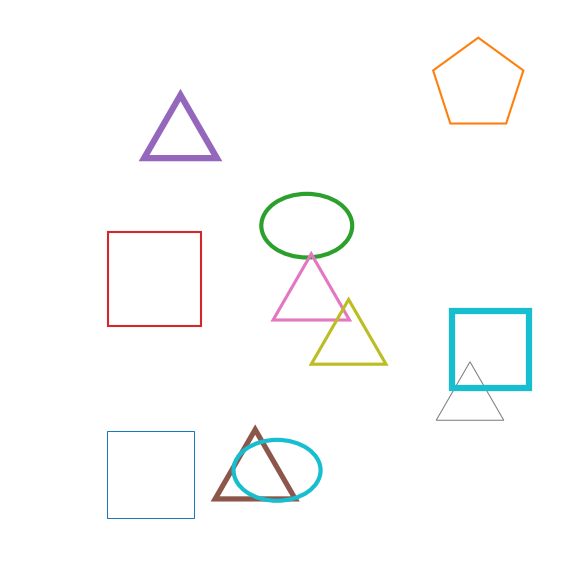[{"shape": "square", "thickness": 0.5, "radius": 0.38, "center": [0.261, 0.177]}, {"shape": "pentagon", "thickness": 1, "radius": 0.41, "center": [0.828, 0.852]}, {"shape": "oval", "thickness": 2, "radius": 0.39, "center": [0.531, 0.608]}, {"shape": "square", "thickness": 1, "radius": 0.41, "center": [0.267, 0.516]}, {"shape": "triangle", "thickness": 3, "radius": 0.36, "center": [0.313, 0.762]}, {"shape": "triangle", "thickness": 2.5, "radius": 0.4, "center": [0.442, 0.175]}, {"shape": "triangle", "thickness": 1.5, "radius": 0.38, "center": [0.539, 0.483]}, {"shape": "triangle", "thickness": 0.5, "radius": 0.34, "center": [0.814, 0.305]}, {"shape": "triangle", "thickness": 1.5, "radius": 0.37, "center": [0.604, 0.406]}, {"shape": "oval", "thickness": 2, "radius": 0.38, "center": [0.48, 0.185]}, {"shape": "square", "thickness": 3, "radius": 0.33, "center": [0.85, 0.394]}]